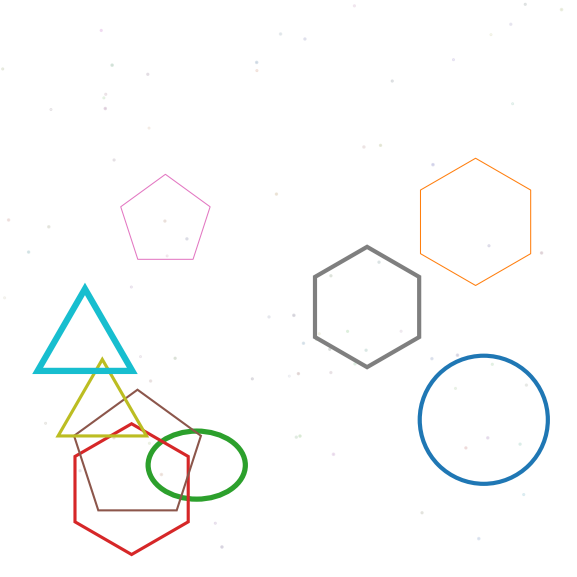[{"shape": "circle", "thickness": 2, "radius": 0.55, "center": [0.838, 0.272]}, {"shape": "hexagon", "thickness": 0.5, "radius": 0.55, "center": [0.824, 0.615]}, {"shape": "oval", "thickness": 2.5, "radius": 0.42, "center": [0.341, 0.194]}, {"shape": "hexagon", "thickness": 1.5, "radius": 0.57, "center": [0.228, 0.152]}, {"shape": "pentagon", "thickness": 1, "radius": 0.58, "center": [0.238, 0.209]}, {"shape": "pentagon", "thickness": 0.5, "radius": 0.41, "center": [0.286, 0.616]}, {"shape": "hexagon", "thickness": 2, "radius": 0.52, "center": [0.636, 0.468]}, {"shape": "triangle", "thickness": 1.5, "radius": 0.44, "center": [0.177, 0.288]}, {"shape": "triangle", "thickness": 3, "radius": 0.47, "center": [0.147, 0.404]}]